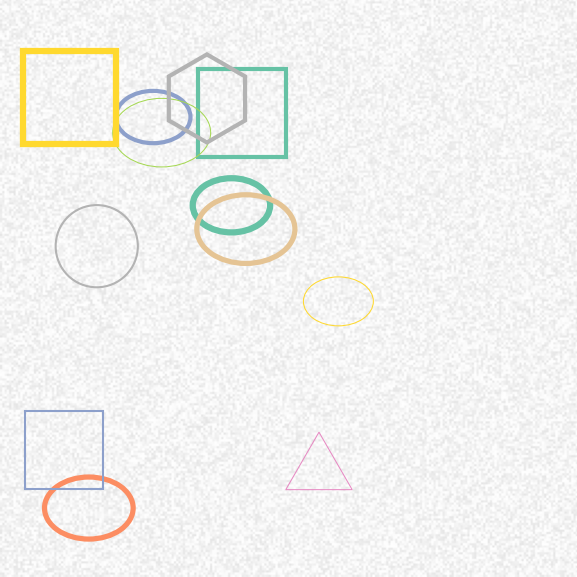[{"shape": "square", "thickness": 2, "radius": 0.38, "center": [0.419, 0.803]}, {"shape": "oval", "thickness": 3, "radius": 0.34, "center": [0.401, 0.644]}, {"shape": "oval", "thickness": 2.5, "radius": 0.38, "center": [0.154, 0.119]}, {"shape": "oval", "thickness": 2, "radius": 0.32, "center": [0.265, 0.796]}, {"shape": "square", "thickness": 1, "radius": 0.34, "center": [0.111, 0.22]}, {"shape": "triangle", "thickness": 0.5, "radius": 0.33, "center": [0.552, 0.184]}, {"shape": "oval", "thickness": 0.5, "radius": 0.42, "center": [0.28, 0.769]}, {"shape": "oval", "thickness": 0.5, "radius": 0.3, "center": [0.586, 0.477]}, {"shape": "square", "thickness": 3, "radius": 0.4, "center": [0.121, 0.83]}, {"shape": "oval", "thickness": 2.5, "radius": 0.42, "center": [0.426, 0.602]}, {"shape": "hexagon", "thickness": 2, "radius": 0.38, "center": [0.358, 0.829]}, {"shape": "circle", "thickness": 1, "radius": 0.36, "center": [0.168, 0.573]}]